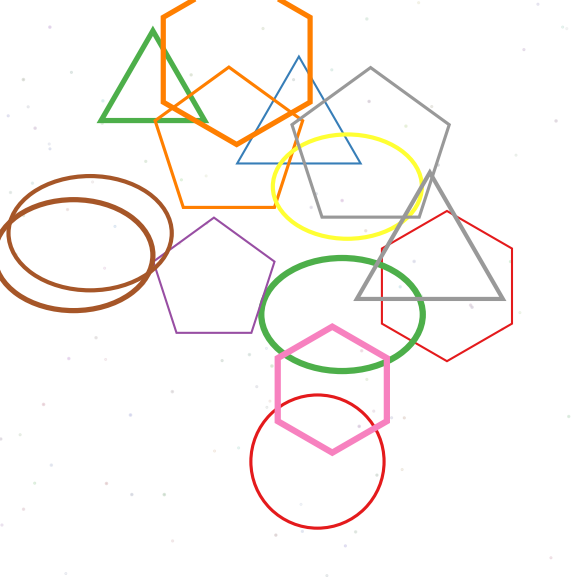[{"shape": "hexagon", "thickness": 1, "radius": 0.65, "center": [0.774, 0.504]}, {"shape": "circle", "thickness": 1.5, "radius": 0.58, "center": [0.55, 0.2]}, {"shape": "triangle", "thickness": 1, "radius": 0.62, "center": [0.518, 0.778]}, {"shape": "oval", "thickness": 3, "radius": 0.7, "center": [0.592, 0.454]}, {"shape": "triangle", "thickness": 2.5, "radius": 0.52, "center": [0.265, 0.842]}, {"shape": "pentagon", "thickness": 1, "radius": 0.55, "center": [0.37, 0.512]}, {"shape": "hexagon", "thickness": 2.5, "radius": 0.73, "center": [0.41, 0.896]}, {"shape": "pentagon", "thickness": 1.5, "radius": 0.67, "center": [0.396, 0.749]}, {"shape": "oval", "thickness": 2, "radius": 0.65, "center": [0.601, 0.676]}, {"shape": "oval", "thickness": 2.5, "radius": 0.69, "center": [0.128, 0.557]}, {"shape": "oval", "thickness": 2, "radius": 0.71, "center": [0.156, 0.595]}, {"shape": "hexagon", "thickness": 3, "radius": 0.55, "center": [0.575, 0.324]}, {"shape": "pentagon", "thickness": 1.5, "radius": 0.72, "center": [0.642, 0.739]}, {"shape": "triangle", "thickness": 2, "radius": 0.73, "center": [0.744, 0.554]}]